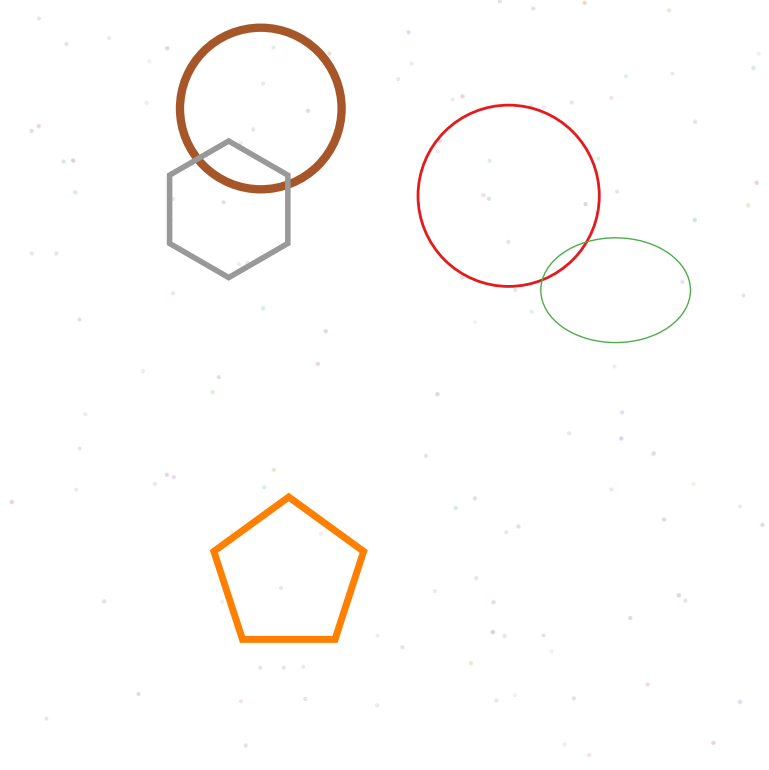[{"shape": "circle", "thickness": 1, "radius": 0.59, "center": [0.661, 0.746]}, {"shape": "oval", "thickness": 0.5, "radius": 0.49, "center": [0.8, 0.623]}, {"shape": "pentagon", "thickness": 2.5, "radius": 0.51, "center": [0.375, 0.252]}, {"shape": "circle", "thickness": 3, "radius": 0.52, "center": [0.339, 0.859]}, {"shape": "hexagon", "thickness": 2, "radius": 0.44, "center": [0.297, 0.728]}]